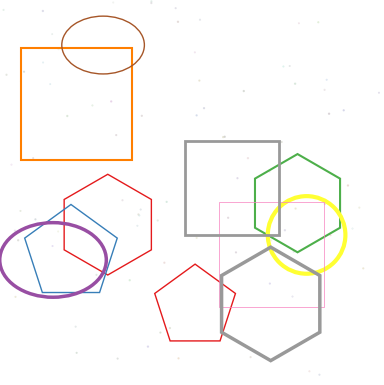[{"shape": "pentagon", "thickness": 1, "radius": 0.55, "center": [0.507, 0.204]}, {"shape": "hexagon", "thickness": 1, "radius": 0.65, "center": [0.28, 0.417]}, {"shape": "pentagon", "thickness": 1, "radius": 0.63, "center": [0.184, 0.342]}, {"shape": "hexagon", "thickness": 1.5, "radius": 0.64, "center": [0.773, 0.472]}, {"shape": "oval", "thickness": 2.5, "radius": 0.69, "center": [0.138, 0.325]}, {"shape": "square", "thickness": 1.5, "radius": 0.72, "center": [0.199, 0.73]}, {"shape": "circle", "thickness": 3, "radius": 0.5, "center": [0.796, 0.39]}, {"shape": "oval", "thickness": 1, "radius": 0.54, "center": [0.268, 0.883]}, {"shape": "square", "thickness": 0.5, "radius": 0.68, "center": [0.705, 0.339]}, {"shape": "hexagon", "thickness": 2.5, "radius": 0.74, "center": [0.703, 0.211]}, {"shape": "square", "thickness": 2, "radius": 0.61, "center": [0.604, 0.511]}]